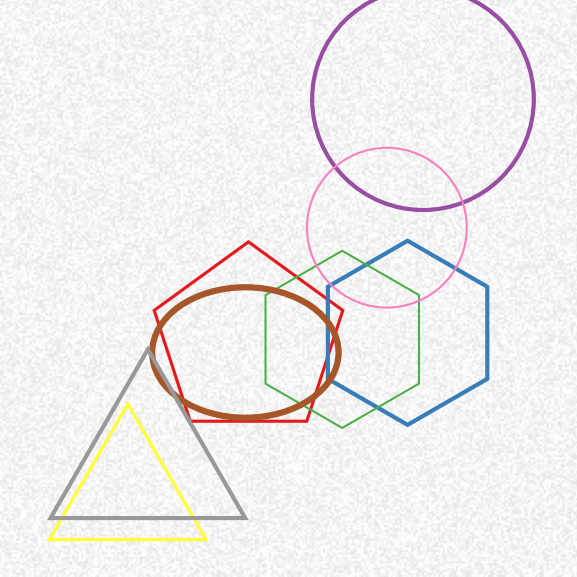[{"shape": "pentagon", "thickness": 1.5, "radius": 0.86, "center": [0.43, 0.409]}, {"shape": "hexagon", "thickness": 2, "radius": 0.8, "center": [0.706, 0.423]}, {"shape": "hexagon", "thickness": 1, "radius": 0.77, "center": [0.593, 0.412]}, {"shape": "circle", "thickness": 2, "radius": 0.96, "center": [0.732, 0.827]}, {"shape": "triangle", "thickness": 1.5, "radius": 0.78, "center": [0.221, 0.143]}, {"shape": "oval", "thickness": 3, "radius": 0.81, "center": [0.425, 0.389]}, {"shape": "circle", "thickness": 1, "radius": 0.69, "center": [0.67, 0.605]}, {"shape": "triangle", "thickness": 2, "radius": 0.97, "center": [0.256, 0.199]}]